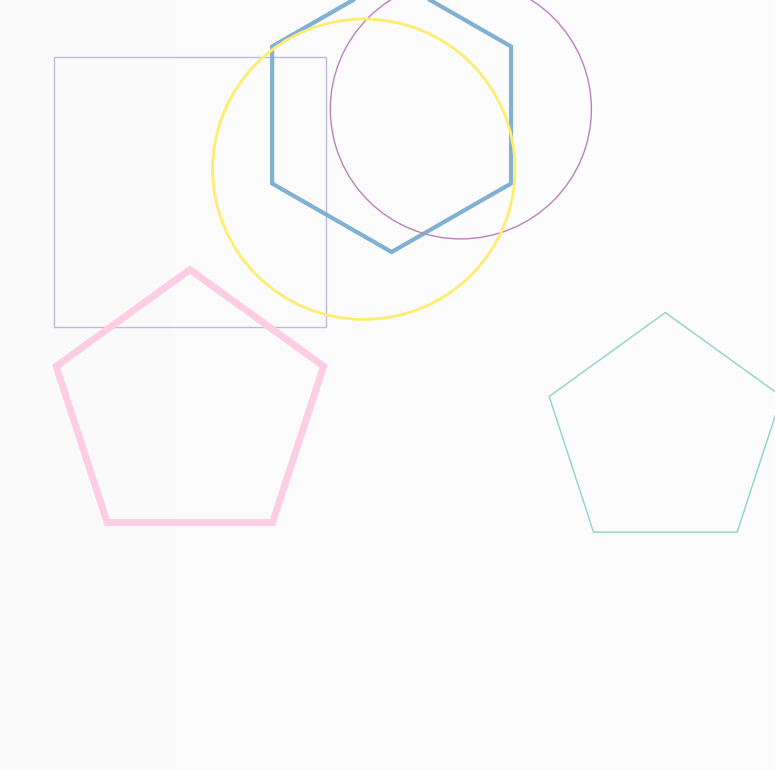[{"shape": "pentagon", "thickness": 0.5, "radius": 0.79, "center": [0.859, 0.436]}, {"shape": "square", "thickness": 0.5, "radius": 0.88, "center": [0.246, 0.75]}, {"shape": "hexagon", "thickness": 1.5, "radius": 0.89, "center": [0.505, 0.851]}, {"shape": "pentagon", "thickness": 2.5, "radius": 0.91, "center": [0.245, 0.468]}, {"shape": "circle", "thickness": 0.5, "radius": 0.84, "center": [0.595, 0.858]}, {"shape": "circle", "thickness": 1, "radius": 0.98, "center": [0.47, 0.78]}]